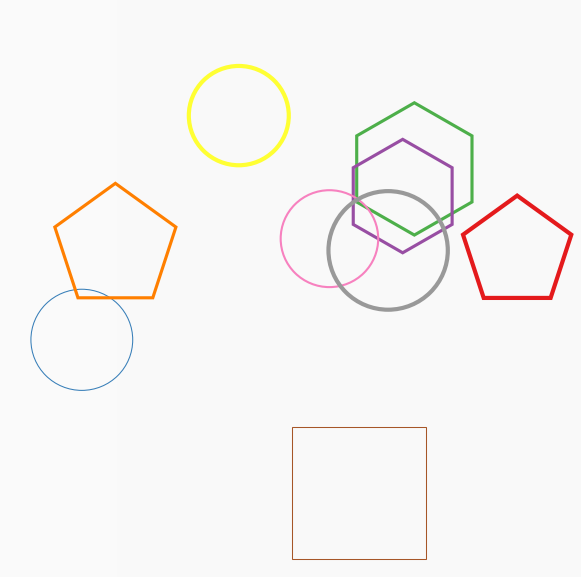[{"shape": "pentagon", "thickness": 2, "radius": 0.49, "center": [0.89, 0.562]}, {"shape": "circle", "thickness": 0.5, "radius": 0.44, "center": [0.141, 0.411]}, {"shape": "hexagon", "thickness": 1.5, "radius": 0.57, "center": [0.713, 0.707]}, {"shape": "hexagon", "thickness": 1.5, "radius": 0.49, "center": [0.693, 0.66]}, {"shape": "pentagon", "thickness": 1.5, "radius": 0.55, "center": [0.198, 0.572]}, {"shape": "circle", "thickness": 2, "radius": 0.43, "center": [0.411, 0.799]}, {"shape": "square", "thickness": 0.5, "radius": 0.57, "center": [0.617, 0.146]}, {"shape": "circle", "thickness": 1, "radius": 0.42, "center": [0.567, 0.586]}, {"shape": "circle", "thickness": 2, "radius": 0.51, "center": [0.668, 0.566]}]